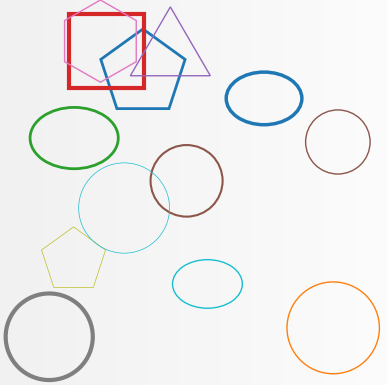[{"shape": "pentagon", "thickness": 2, "radius": 0.57, "center": [0.369, 0.81]}, {"shape": "oval", "thickness": 2.5, "radius": 0.49, "center": [0.681, 0.744]}, {"shape": "circle", "thickness": 1, "radius": 0.6, "center": [0.86, 0.148]}, {"shape": "oval", "thickness": 2, "radius": 0.57, "center": [0.191, 0.641]}, {"shape": "square", "thickness": 3, "radius": 0.48, "center": [0.275, 0.868]}, {"shape": "triangle", "thickness": 1, "radius": 0.6, "center": [0.44, 0.863]}, {"shape": "circle", "thickness": 1, "radius": 0.42, "center": [0.872, 0.631]}, {"shape": "circle", "thickness": 1.5, "radius": 0.46, "center": [0.482, 0.53]}, {"shape": "hexagon", "thickness": 1, "radius": 0.53, "center": [0.259, 0.893]}, {"shape": "circle", "thickness": 3, "radius": 0.56, "center": [0.127, 0.125]}, {"shape": "pentagon", "thickness": 0.5, "radius": 0.43, "center": [0.19, 0.324]}, {"shape": "oval", "thickness": 1, "radius": 0.45, "center": [0.535, 0.262]}, {"shape": "circle", "thickness": 0.5, "radius": 0.59, "center": [0.32, 0.46]}]